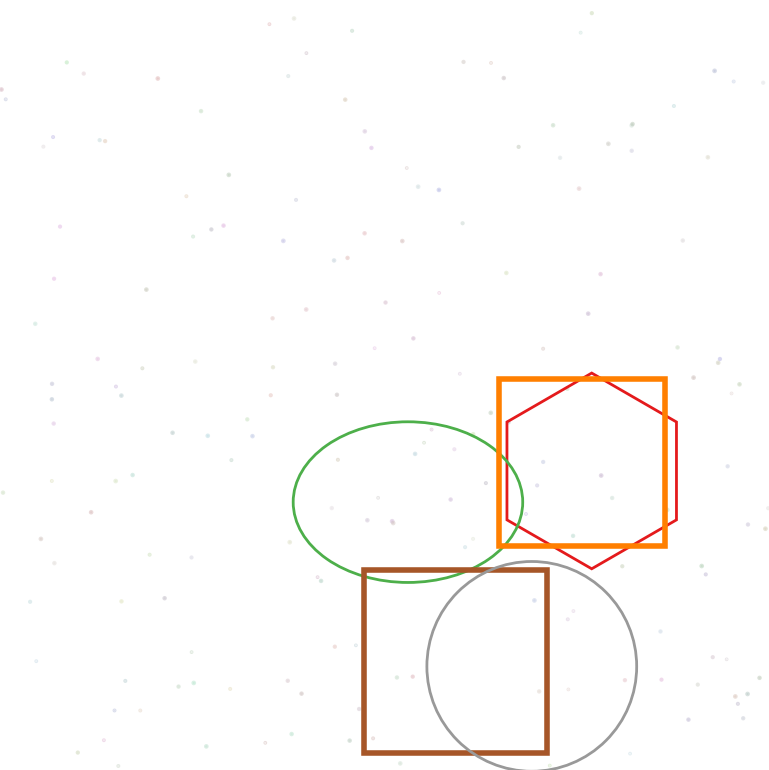[{"shape": "hexagon", "thickness": 1, "radius": 0.64, "center": [0.768, 0.388]}, {"shape": "oval", "thickness": 1, "radius": 0.75, "center": [0.53, 0.348]}, {"shape": "square", "thickness": 2, "radius": 0.54, "center": [0.756, 0.399]}, {"shape": "square", "thickness": 2, "radius": 0.59, "center": [0.591, 0.141]}, {"shape": "circle", "thickness": 1, "radius": 0.68, "center": [0.691, 0.135]}]